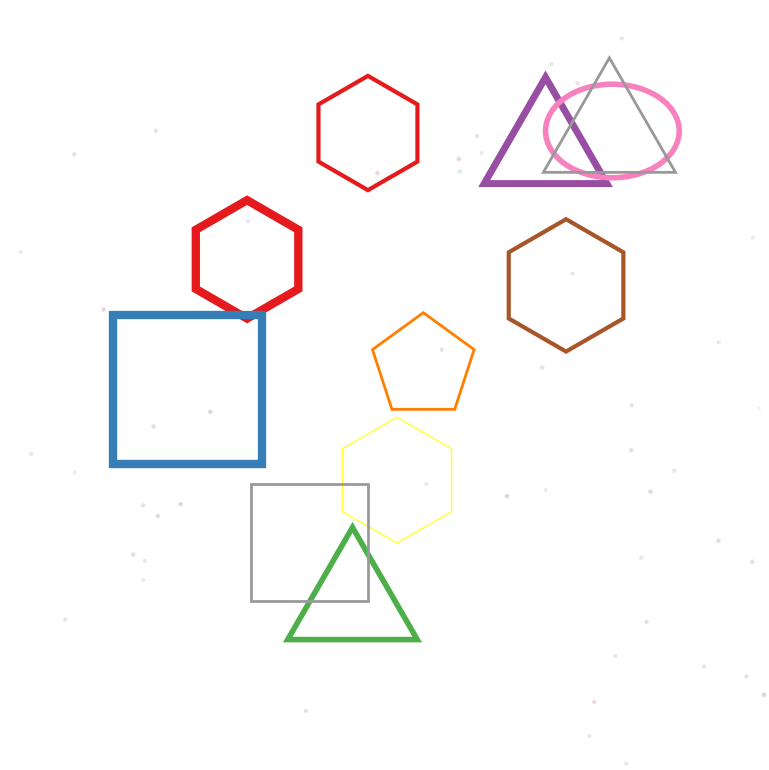[{"shape": "hexagon", "thickness": 3, "radius": 0.38, "center": [0.321, 0.663]}, {"shape": "hexagon", "thickness": 1.5, "radius": 0.37, "center": [0.478, 0.827]}, {"shape": "square", "thickness": 3, "radius": 0.48, "center": [0.243, 0.494]}, {"shape": "triangle", "thickness": 2, "radius": 0.49, "center": [0.458, 0.218]}, {"shape": "triangle", "thickness": 2.5, "radius": 0.46, "center": [0.708, 0.808]}, {"shape": "pentagon", "thickness": 1, "radius": 0.35, "center": [0.55, 0.525]}, {"shape": "hexagon", "thickness": 0.5, "radius": 0.41, "center": [0.516, 0.376]}, {"shape": "hexagon", "thickness": 1.5, "radius": 0.43, "center": [0.735, 0.629]}, {"shape": "oval", "thickness": 2, "radius": 0.43, "center": [0.795, 0.83]}, {"shape": "triangle", "thickness": 1, "radius": 0.5, "center": [0.791, 0.826]}, {"shape": "square", "thickness": 1, "radius": 0.38, "center": [0.402, 0.295]}]